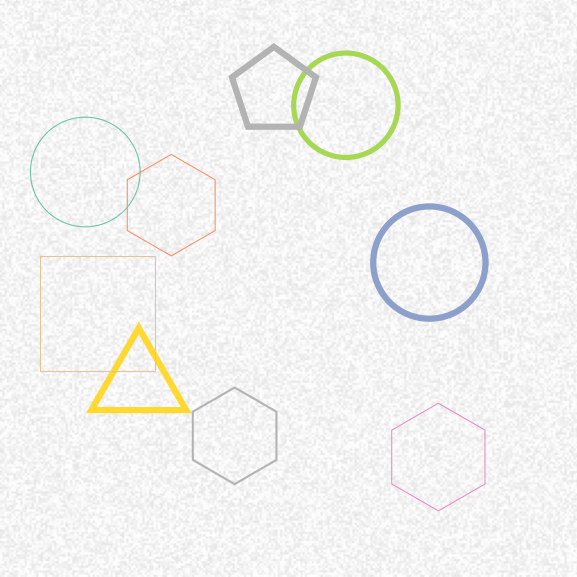[{"shape": "circle", "thickness": 0.5, "radius": 0.47, "center": [0.148, 0.701]}, {"shape": "hexagon", "thickness": 0.5, "radius": 0.44, "center": [0.296, 0.644]}, {"shape": "circle", "thickness": 3, "radius": 0.49, "center": [0.743, 0.544]}, {"shape": "hexagon", "thickness": 0.5, "radius": 0.47, "center": [0.759, 0.208]}, {"shape": "circle", "thickness": 2.5, "radius": 0.45, "center": [0.599, 0.817]}, {"shape": "triangle", "thickness": 3, "radius": 0.47, "center": [0.24, 0.336]}, {"shape": "square", "thickness": 0.5, "radius": 0.5, "center": [0.169, 0.456]}, {"shape": "hexagon", "thickness": 1, "radius": 0.42, "center": [0.406, 0.244]}, {"shape": "pentagon", "thickness": 3, "radius": 0.38, "center": [0.474, 0.842]}]